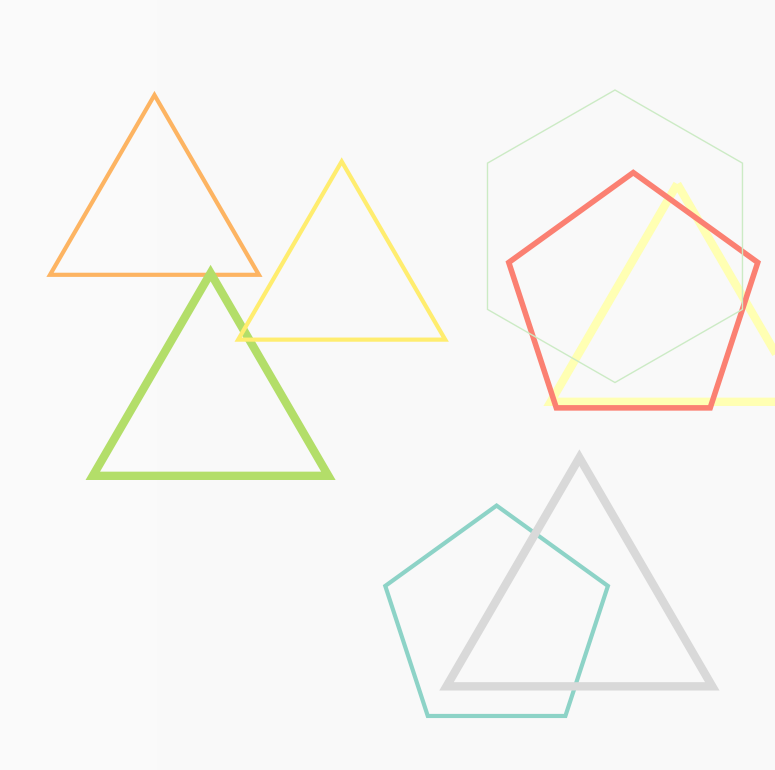[{"shape": "pentagon", "thickness": 1.5, "radius": 0.76, "center": [0.641, 0.192]}, {"shape": "triangle", "thickness": 3, "radius": 0.94, "center": [0.874, 0.572]}, {"shape": "pentagon", "thickness": 2, "radius": 0.84, "center": [0.817, 0.607]}, {"shape": "triangle", "thickness": 1.5, "radius": 0.78, "center": [0.199, 0.721]}, {"shape": "triangle", "thickness": 3, "radius": 0.88, "center": [0.272, 0.47]}, {"shape": "triangle", "thickness": 3, "radius": 0.99, "center": [0.748, 0.208]}, {"shape": "hexagon", "thickness": 0.5, "radius": 0.95, "center": [0.794, 0.693]}, {"shape": "triangle", "thickness": 1.5, "radius": 0.77, "center": [0.441, 0.636]}]